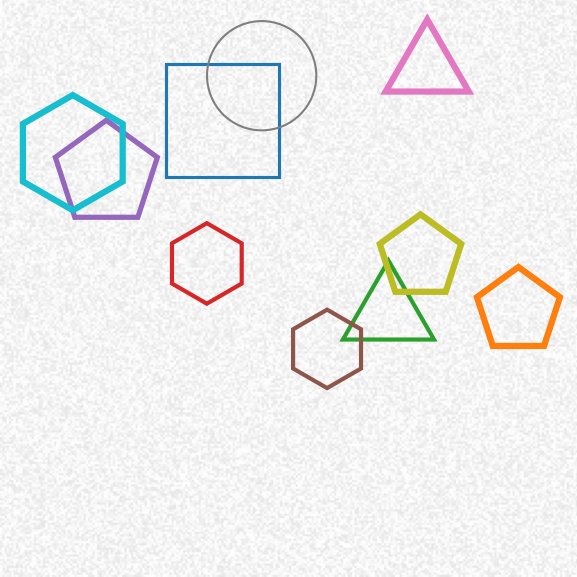[{"shape": "square", "thickness": 1.5, "radius": 0.49, "center": [0.385, 0.79]}, {"shape": "pentagon", "thickness": 3, "radius": 0.38, "center": [0.898, 0.461]}, {"shape": "triangle", "thickness": 2, "radius": 0.46, "center": [0.673, 0.457]}, {"shape": "hexagon", "thickness": 2, "radius": 0.35, "center": [0.358, 0.543]}, {"shape": "pentagon", "thickness": 2.5, "radius": 0.46, "center": [0.184, 0.698]}, {"shape": "hexagon", "thickness": 2, "radius": 0.34, "center": [0.566, 0.395]}, {"shape": "triangle", "thickness": 3, "radius": 0.42, "center": [0.74, 0.882]}, {"shape": "circle", "thickness": 1, "radius": 0.47, "center": [0.453, 0.868]}, {"shape": "pentagon", "thickness": 3, "radius": 0.37, "center": [0.728, 0.554]}, {"shape": "hexagon", "thickness": 3, "radius": 0.5, "center": [0.126, 0.735]}]